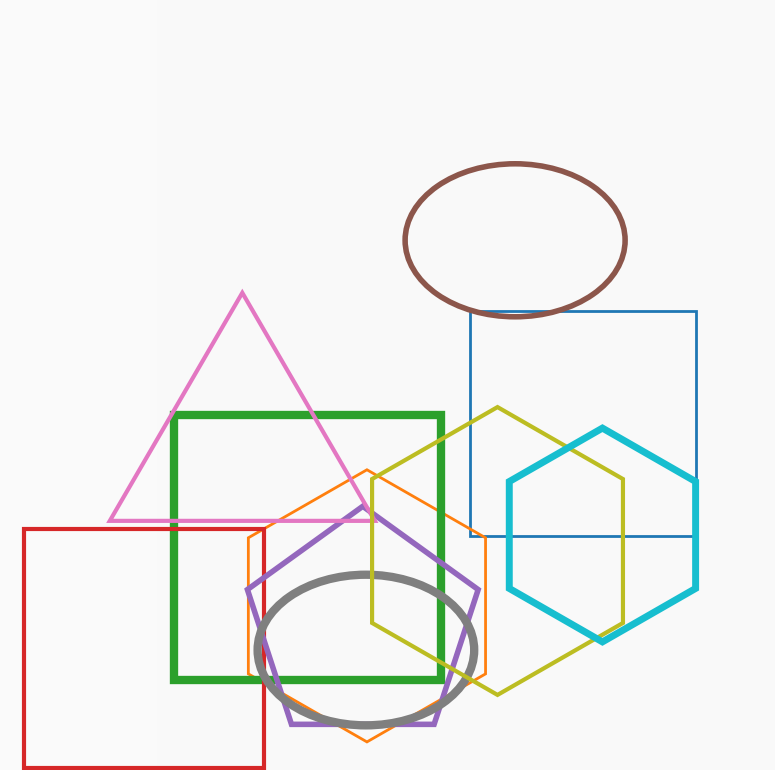[{"shape": "square", "thickness": 1, "radius": 0.73, "center": [0.753, 0.45]}, {"shape": "hexagon", "thickness": 1, "radius": 0.88, "center": [0.473, 0.213]}, {"shape": "square", "thickness": 3, "radius": 0.86, "center": [0.397, 0.289]}, {"shape": "square", "thickness": 1.5, "radius": 0.77, "center": [0.186, 0.158]}, {"shape": "pentagon", "thickness": 2, "radius": 0.78, "center": [0.468, 0.186]}, {"shape": "oval", "thickness": 2, "radius": 0.71, "center": [0.665, 0.688]}, {"shape": "triangle", "thickness": 1.5, "radius": 0.99, "center": [0.313, 0.422]}, {"shape": "oval", "thickness": 3, "radius": 0.7, "center": [0.472, 0.156]}, {"shape": "hexagon", "thickness": 1.5, "radius": 0.93, "center": [0.642, 0.284]}, {"shape": "hexagon", "thickness": 2.5, "radius": 0.69, "center": [0.777, 0.305]}]